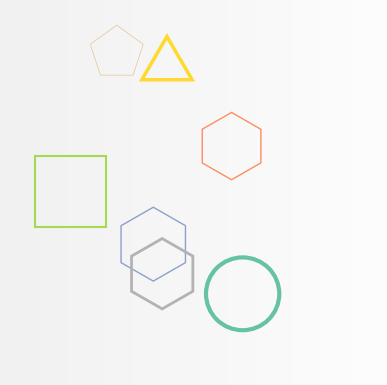[{"shape": "circle", "thickness": 3, "radius": 0.47, "center": [0.626, 0.237]}, {"shape": "hexagon", "thickness": 1, "radius": 0.44, "center": [0.598, 0.621]}, {"shape": "hexagon", "thickness": 1, "radius": 0.48, "center": [0.396, 0.366]}, {"shape": "square", "thickness": 1.5, "radius": 0.46, "center": [0.182, 0.502]}, {"shape": "triangle", "thickness": 2.5, "radius": 0.37, "center": [0.431, 0.83]}, {"shape": "pentagon", "thickness": 0.5, "radius": 0.36, "center": [0.301, 0.863]}, {"shape": "hexagon", "thickness": 2, "radius": 0.46, "center": [0.419, 0.289]}]